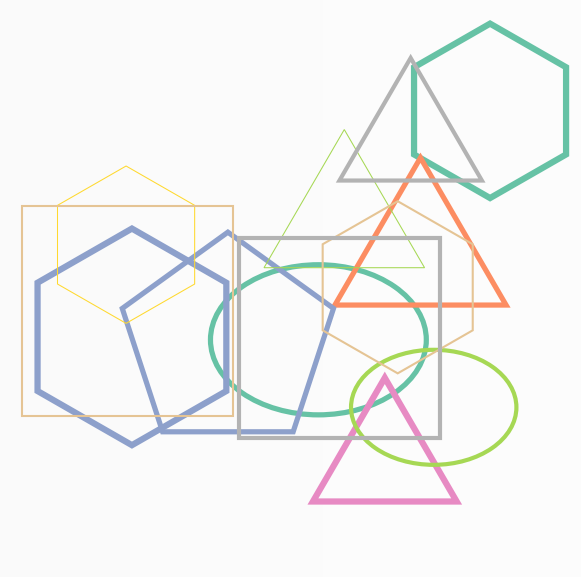[{"shape": "hexagon", "thickness": 3, "radius": 0.76, "center": [0.843, 0.807]}, {"shape": "oval", "thickness": 2.5, "radius": 0.93, "center": [0.548, 0.411]}, {"shape": "triangle", "thickness": 2.5, "radius": 0.85, "center": [0.723, 0.556]}, {"shape": "hexagon", "thickness": 3, "radius": 0.94, "center": [0.227, 0.416]}, {"shape": "pentagon", "thickness": 2.5, "radius": 0.96, "center": [0.392, 0.406]}, {"shape": "triangle", "thickness": 3, "radius": 0.71, "center": [0.662, 0.202]}, {"shape": "oval", "thickness": 2, "radius": 0.71, "center": [0.746, 0.294]}, {"shape": "triangle", "thickness": 0.5, "radius": 0.8, "center": [0.592, 0.615]}, {"shape": "hexagon", "thickness": 0.5, "radius": 0.68, "center": [0.217, 0.575]}, {"shape": "square", "thickness": 1, "radius": 0.91, "center": [0.22, 0.46]}, {"shape": "hexagon", "thickness": 1, "radius": 0.75, "center": [0.684, 0.502]}, {"shape": "triangle", "thickness": 2, "radius": 0.71, "center": [0.707, 0.757]}, {"shape": "square", "thickness": 2, "radius": 0.86, "center": [0.584, 0.414]}]